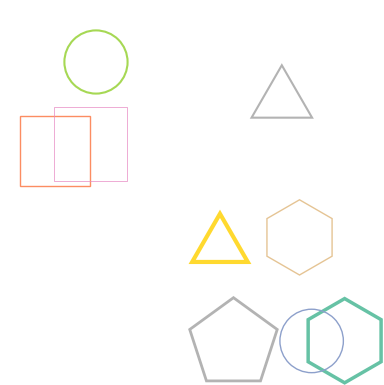[{"shape": "hexagon", "thickness": 2.5, "radius": 0.55, "center": [0.895, 0.115]}, {"shape": "square", "thickness": 1, "radius": 0.46, "center": [0.143, 0.607]}, {"shape": "circle", "thickness": 1, "radius": 0.41, "center": [0.809, 0.114]}, {"shape": "square", "thickness": 0.5, "radius": 0.48, "center": [0.236, 0.626]}, {"shape": "circle", "thickness": 1.5, "radius": 0.41, "center": [0.249, 0.839]}, {"shape": "triangle", "thickness": 3, "radius": 0.42, "center": [0.571, 0.361]}, {"shape": "hexagon", "thickness": 1, "radius": 0.49, "center": [0.778, 0.383]}, {"shape": "triangle", "thickness": 1.5, "radius": 0.45, "center": [0.732, 0.74]}, {"shape": "pentagon", "thickness": 2, "radius": 0.6, "center": [0.606, 0.107]}]